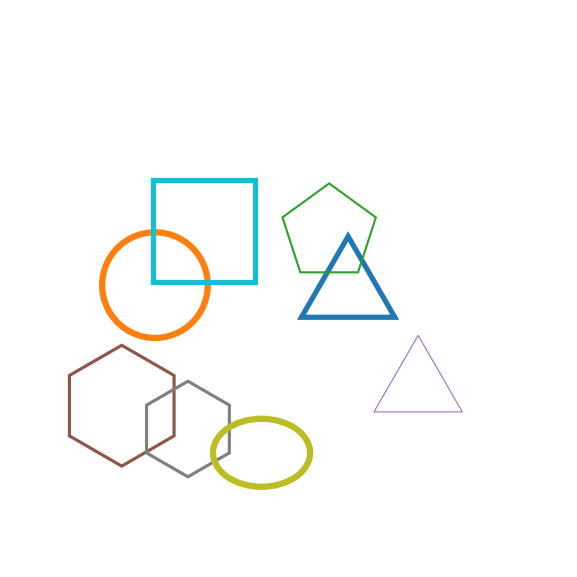[{"shape": "triangle", "thickness": 2.5, "radius": 0.47, "center": [0.603, 0.496]}, {"shape": "circle", "thickness": 3, "radius": 0.46, "center": [0.268, 0.505]}, {"shape": "pentagon", "thickness": 1, "radius": 0.43, "center": [0.57, 0.596]}, {"shape": "triangle", "thickness": 0.5, "radius": 0.44, "center": [0.724, 0.33]}, {"shape": "hexagon", "thickness": 1.5, "radius": 0.52, "center": [0.211, 0.297]}, {"shape": "hexagon", "thickness": 1.5, "radius": 0.41, "center": [0.325, 0.256]}, {"shape": "oval", "thickness": 3, "radius": 0.42, "center": [0.453, 0.215]}, {"shape": "square", "thickness": 2.5, "radius": 0.44, "center": [0.354, 0.599]}]